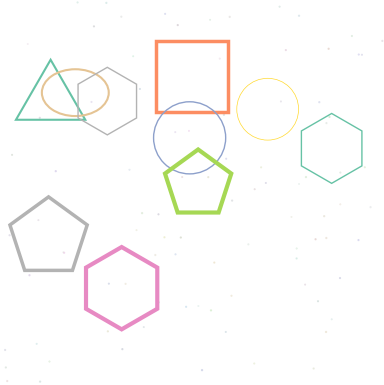[{"shape": "hexagon", "thickness": 1, "radius": 0.45, "center": [0.861, 0.615]}, {"shape": "triangle", "thickness": 1.5, "radius": 0.52, "center": [0.131, 0.741]}, {"shape": "square", "thickness": 2.5, "radius": 0.46, "center": [0.499, 0.801]}, {"shape": "circle", "thickness": 1, "radius": 0.47, "center": [0.493, 0.642]}, {"shape": "hexagon", "thickness": 3, "radius": 0.53, "center": [0.316, 0.251]}, {"shape": "pentagon", "thickness": 3, "radius": 0.45, "center": [0.515, 0.521]}, {"shape": "circle", "thickness": 0.5, "radius": 0.4, "center": [0.695, 0.716]}, {"shape": "oval", "thickness": 1.5, "radius": 0.43, "center": [0.196, 0.759]}, {"shape": "pentagon", "thickness": 2.5, "radius": 0.53, "center": [0.126, 0.383]}, {"shape": "hexagon", "thickness": 1, "radius": 0.44, "center": [0.279, 0.737]}]